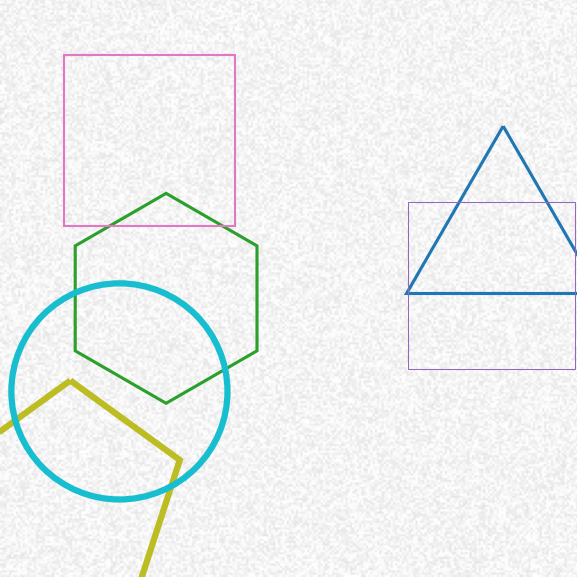[{"shape": "triangle", "thickness": 1.5, "radius": 0.97, "center": [0.871, 0.588]}, {"shape": "hexagon", "thickness": 1.5, "radius": 0.91, "center": [0.288, 0.483]}, {"shape": "square", "thickness": 0.5, "radius": 0.72, "center": [0.851, 0.504]}, {"shape": "square", "thickness": 1, "radius": 0.74, "center": [0.259, 0.756]}, {"shape": "pentagon", "thickness": 3, "radius": 1.0, "center": [0.122, 0.141]}, {"shape": "circle", "thickness": 3, "radius": 0.94, "center": [0.207, 0.321]}]